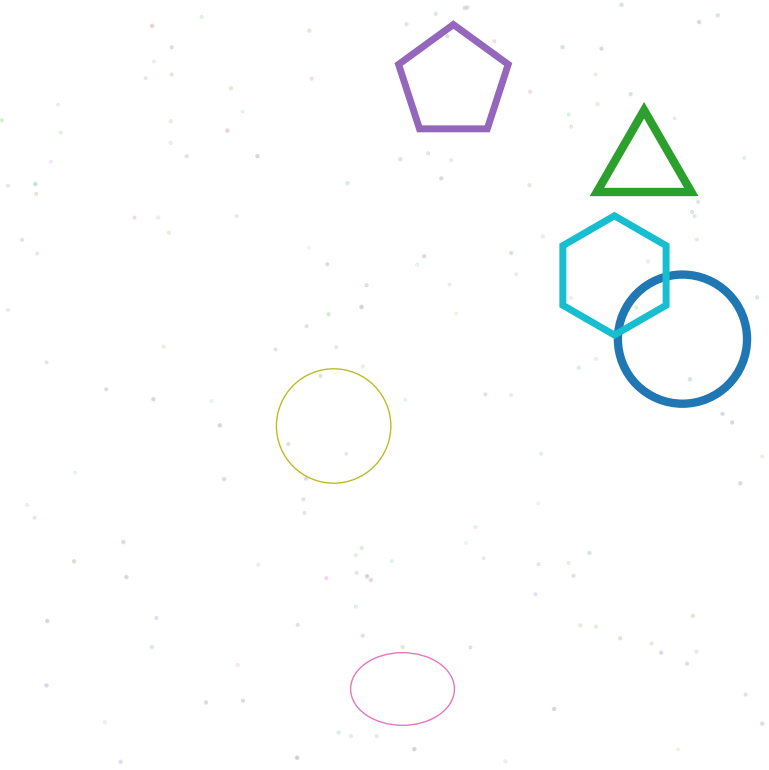[{"shape": "circle", "thickness": 3, "radius": 0.42, "center": [0.886, 0.56]}, {"shape": "triangle", "thickness": 3, "radius": 0.35, "center": [0.836, 0.786]}, {"shape": "pentagon", "thickness": 2.5, "radius": 0.37, "center": [0.589, 0.893]}, {"shape": "oval", "thickness": 0.5, "radius": 0.34, "center": [0.523, 0.105]}, {"shape": "circle", "thickness": 0.5, "radius": 0.37, "center": [0.433, 0.447]}, {"shape": "hexagon", "thickness": 2.5, "radius": 0.39, "center": [0.798, 0.642]}]